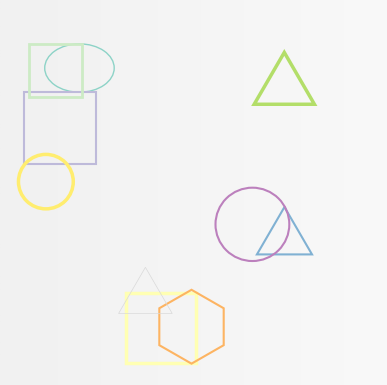[{"shape": "oval", "thickness": 1, "radius": 0.45, "center": [0.205, 0.823]}, {"shape": "square", "thickness": 2.5, "radius": 0.45, "center": [0.415, 0.147]}, {"shape": "square", "thickness": 1.5, "radius": 0.47, "center": [0.155, 0.668]}, {"shape": "triangle", "thickness": 1.5, "radius": 0.41, "center": [0.734, 0.38]}, {"shape": "hexagon", "thickness": 1.5, "radius": 0.48, "center": [0.494, 0.151]}, {"shape": "triangle", "thickness": 2.5, "radius": 0.45, "center": [0.734, 0.774]}, {"shape": "triangle", "thickness": 0.5, "radius": 0.4, "center": [0.375, 0.226]}, {"shape": "circle", "thickness": 1.5, "radius": 0.48, "center": [0.651, 0.417]}, {"shape": "square", "thickness": 2, "radius": 0.34, "center": [0.143, 0.816]}, {"shape": "circle", "thickness": 2.5, "radius": 0.35, "center": [0.118, 0.528]}]